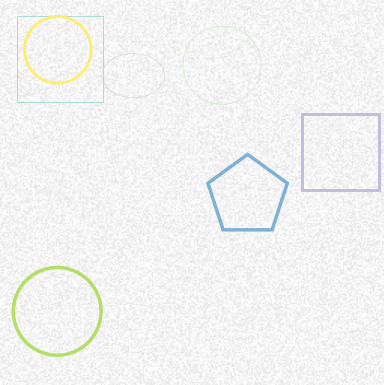[{"shape": "square", "thickness": 0.5, "radius": 0.56, "center": [0.157, 0.847]}, {"shape": "square", "thickness": 2, "radius": 0.5, "center": [0.884, 0.605]}, {"shape": "pentagon", "thickness": 2.5, "radius": 0.54, "center": [0.643, 0.491]}, {"shape": "circle", "thickness": 2.5, "radius": 0.57, "center": [0.149, 0.191]}, {"shape": "oval", "thickness": 0.5, "radius": 0.41, "center": [0.346, 0.804]}, {"shape": "circle", "thickness": 0.5, "radius": 0.51, "center": [0.577, 0.831]}, {"shape": "circle", "thickness": 2, "radius": 0.43, "center": [0.15, 0.87]}]